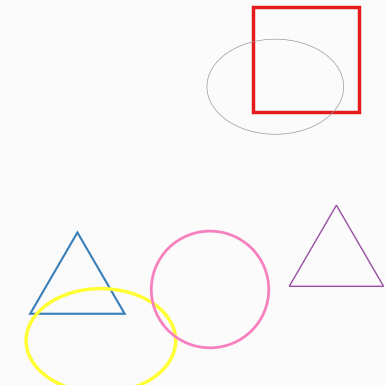[{"shape": "square", "thickness": 2.5, "radius": 0.68, "center": [0.789, 0.845]}, {"shape": "triangle", "thickness": 1.5, "radius": 0.7, "center": [0.2, 0.255]}, {"shape": "triangle", "thickness": 1, "radius": 0.7, "center": [0.868, 0.327]}, {"shape": "oval", "thickness": 2.5, "radius": 0.96, "center": [0.26, 0.115]}, {"shape": "circle", "thickness": 2, "radius": 0.76, "center": [0.542, 0.248]}, {"shape": "oval", "thickness": 0.5, "radius": 0.88, "center": [0.71, 0.775]}]